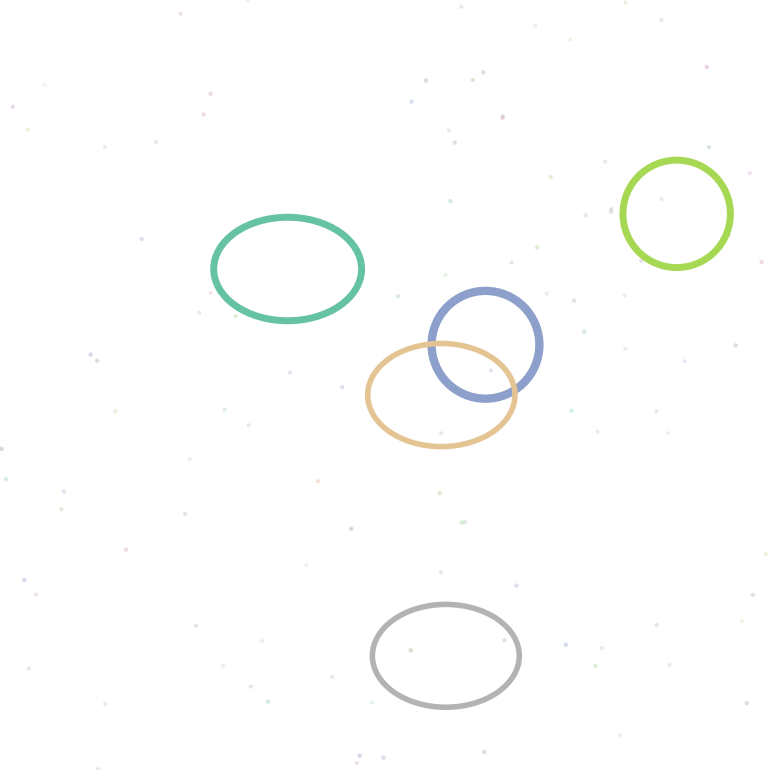[{"shape": "oval", "thickness": 2.5, "radius": 0.48, "center": [0.374, 0.651]}, {"shape": "circle", "thickness": 3, "radius": 0.35, "center": [0.63, 0.552]}, {"shape": "circle", "thickness": 2.5, "radius": 0.35, "center": [0.879, 0.722]}, {"shape": "oval", "thickness": 2, "radius": 0.48, "center": [0.573, 0.487]}, {"shape": "oval", "thickness": 2, "radius": 0.48, "center": [0.579, 0.148]}]